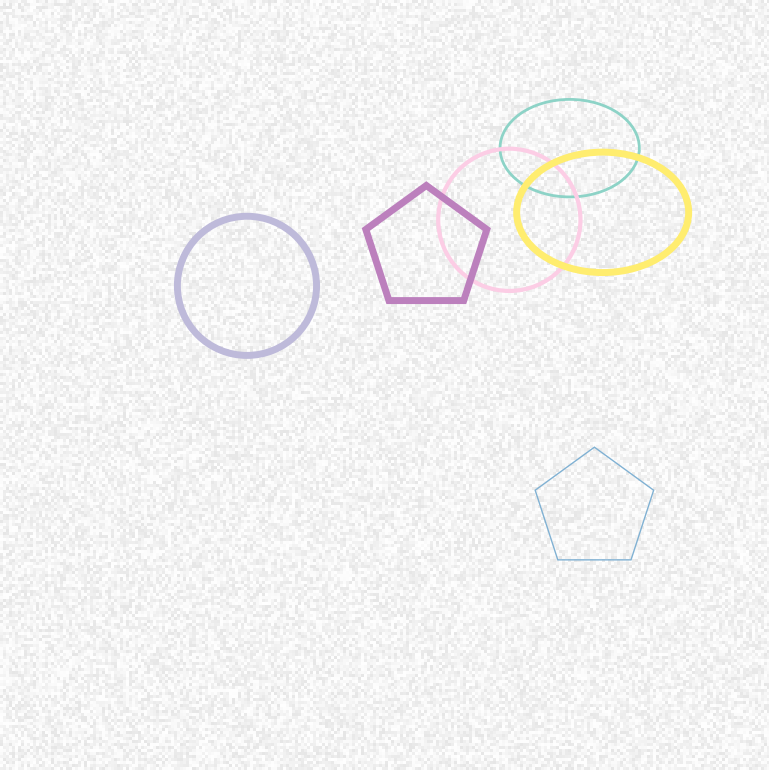[{"shape": "oval", "thickness": 1, "radius": 0.45, "center": [0.74, 0.808]}, {"shape": "circle", "thickness": 2.5, "radius": 0.45, "center": [0.321, 0.629]}, {"shape": "pentagon", "thickness": 0.5, "radius": 0.4, "center": [0.772, 0.338]}, {"shape": "circle", "thickness": 1.5, "radius": 0.46, "center": [0.661, 0.715]}, {"shape": "pentagon", "thickness": 2.5, "radius": 0.41, "center": [0.554, 0.676]}, {"shape": "oval", "thickness": 2.5, "radius": 0.56, "center": [0.783, 0.724]}]